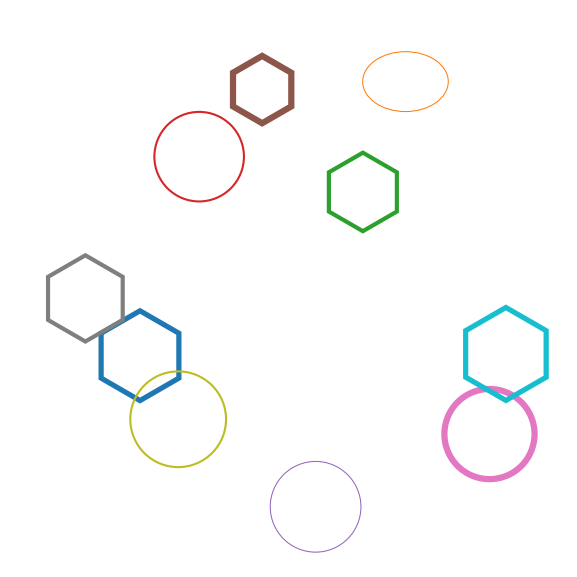[{"shape": "hexagon", "thickness": 2.5, "radius": 0.39, "center": [0.242, 0.383]}, {"shape": "oval", "thickness": 0.5, "radius": 0.37, "center": [0.702, 0.858]}, {"shape": "hexagon", "thickness": 2, "radius": 0.34, "center": [0.628, 0.667]}, {"shape": "circle", "thickness": 1, "radius": 0.39, "center": [0.345, 0.728]}, {"shape": "circle", "thickness": 0.5, "radius": 0.39, "center": [0.546, 0.122]}, {"shape": "hexagon", "thickness": 3, "radius": 0.29, "center": [0.454, 0.844]}, {"shape": "circle", "thickness": 3, "radius": 0.39, "center": [0.848, 0.248]}, {"shape": "hexagon", "thickness": 2, "radius": 0.37, "center": [0.148, 0.482]}, {"shape": "circle", "thickness": 1, "radius": 0.41, "center": [0.309, 0.273]}, {"shape": "hexagon", "thickness": 2.5, "radius": 0.4, "center": [0.876, 0.386]}]